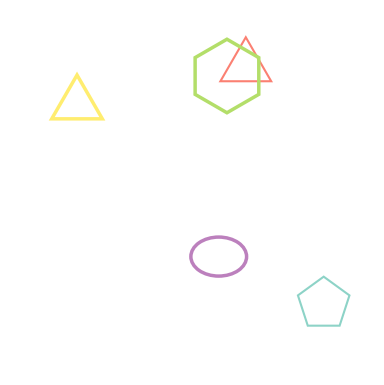[{"shape": "pentagon", "thickness": 1.5, "radius": 0.35, "center": [0.841, 0.211]}, {"shape": "triangle", "thickness": 1.5, "radius": 0.38, "center": [0.638, 0.827]}, {"shape": "hexagon", "thickness": 2.5, "radius": 0.48, "center": [0.589, 0.803]}, {"shape": "oval", "thickness": 2.5, "radius": 0.36, "center": [0.568, 0.334]}, {"shape": "triangle", "thickness": 2.5, "radius": 0.38, "center": [0.2, 0.729]}]